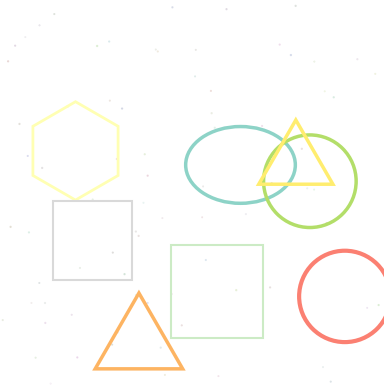[{"shape": "oval", "thickness": 2.5, "radius": 0.71, "center": [0.625, 0.572]}, {"shape": "hexagon", "thickness": 2, "radius": 0.64, "center": [0.196, 0.608]}, {"shape": "circle", "thickness": 3, "radius": 0.59, "center": [0.896, 0.23]}, {"shape": "triangle", "thickness": 2.5, "radius": 0.66, "center": [0.361, 0.108]}, {"shape": "circle", "thickness": 2.5, "radius": 0.6, "center": [0.805, 0.529]}, {"shape": "square", "thickness": 1.5, "radius": 0.51, "center": [0.24, 0.376]}, {"shape": "square", "thickness": 1.5, "radius": 0.6, "center": [0.563, 0.243]}, {"shape": "triangle", "thickness": 2.5, "radius": 0.56, "center": [0.768, 0.577]}]